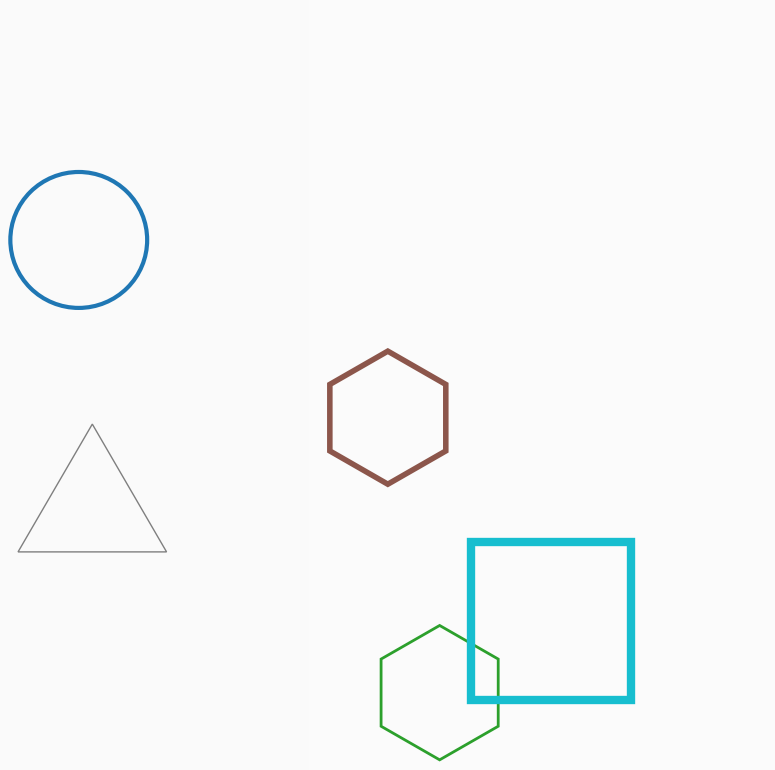[{"shape": "circle", "thickness": 1.5, "radius": 0.44, "center": [0.102, 0.688]}, {"shape": "hexagon", "thickness": 1, "radius": 0.44, "center": [0.567, 0.1]}, {"shape": "hexagon", "thickness": 2, "radius": 0.43, "center": [0.5, 0.458]}, {"shape": "triangle", "thickness": 0.5, "radius": 0.55, "center": [0.119, 0.339]}, {"shape": "square", "thickness": 3, "radius": 0.51, "center": [0.711, 0.194]}]